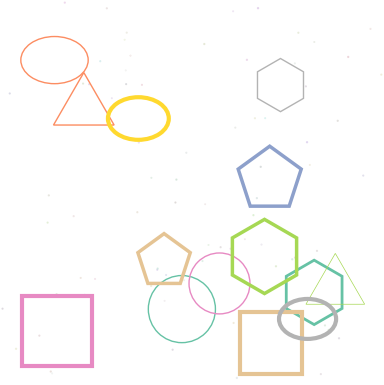[{"shape": "hexagon", "thickness": 2, "radius": 0.42, "center": [0.816, 0.241]}, {"shape": "circle", "thickness": 1, "radius": 0.44, "center": [0.472, 0.197]}, {"shape": "triangle", "thickness": 1, "radius": 0.45, "center": [0.218, 0.721]}, {"shape": "oval", "thickness": 1, "radius": 0.44, "center": [0.142, 0.844]}, {"shape": "pentagon", "thickness": 2.5, "radius": 0.43, "center": [0.701, 0.534]}, {"shape": "circle", "thickness": 1, "radius": 0.4, "center": [0.57, 0.264]}, {"shape": "square", "thickness": 3, "radius": 0.46, "center": [0.148, 0.141]}, {"shape": "triangle", "thickness": 0.5, "radius": 0.44, "center": [0.871, 0.254]}, {"shape": "hexagon", "thickness": 2.5, "radius": 0.48, "center": [0.687, 0.334]}, {"shape": "oval", "thickness": 3, "radius": 0.4, "center": [0.359, 0.692]}, {"shape": "square", "thickness": 3, "radius": 0.4, "center": [0.704, 0.11]}, {"shape": "pentagon", "thickness": 2.5, "radius": 0.36, "center": [0.426, 0.322]}, {"shape": "hexagon", "thickness": 1, "radius": 0.34, "center": [0.729, 0.779]}, {"shape": "oval", "thickness": 3, "radius": 0.37, "center": [0.799, 0.172]}]